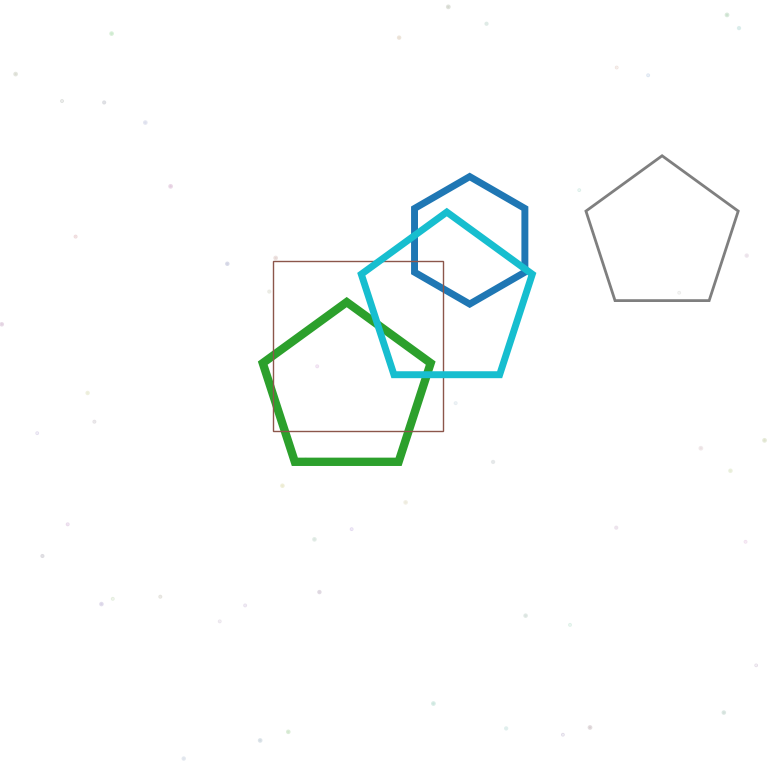[{"shape": "hexagon", "thickness": 2.5, "radius": 0.41, "center": [0.61, 0.688]}, {"shape": "pentagon", "thickness": 3, "radius": 0.57, "center": [0.45, 0.493]}, {"shape": "square", "thickness": 0.5, "radius": 0.55, "center": [0.465, 0.551]}, {"shape": "pentagon", "thickness": 1, "radius": 0.52, "center": [0.86, 0.694]}, {"shape": "pentagon", "thickness": 2.5, "radius": 0.58, "center": [0.58, 0.608]}]